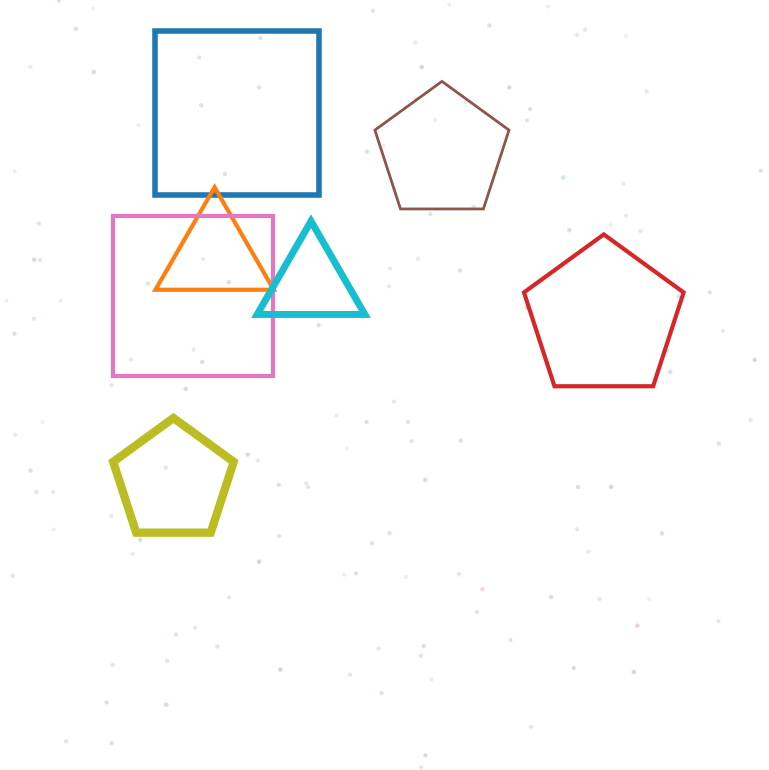[{"shape": "square", "thickness": 2, "radius": 0.53, "center": [0.308, 0.854]}, {"shape": "triangle", "thickness": 1.5, "radius": 0.44, "center": [0.279, 0.668]}, {"shape": "pentagon", "thickness": 1.5, "radius": 0.54, "center": [0.784, 0.587]}, {"shape": "pentagon", "thickness": 1, "radius": 0.46, "center": [0.574, 0.803]}, {"shape": "square", "thickness": 1.5, "radius": 0.52, "center": [0.251, 0.616]}, {"shape": "pentagon", "thickness": 3, "radius": 0.41, "center": [0.225, 0.375]}, {"shape": "triangle", "thickness": 2.5, "radius": 0.4, "center": [0.404, 0.632]}]